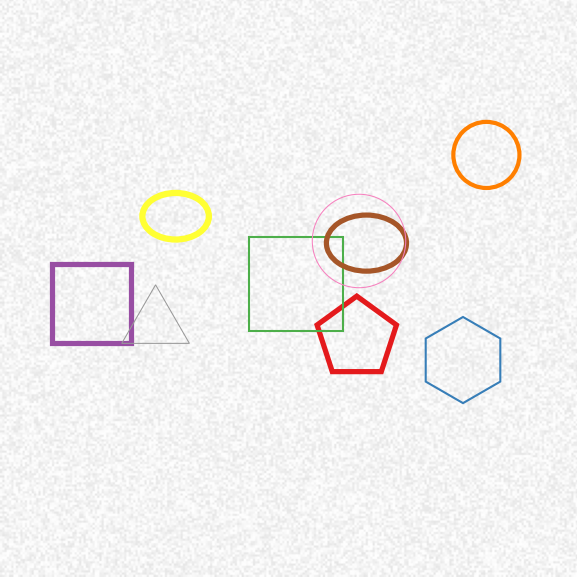[{"shape": "pentagon", "thickness": 2.5, "radius": 0.36, "center": [0.618, 0.414]}, {"shape": "hexagon", "thickness": 1, "radius": 0.37, "center": [0.802, 0.376]}, {"shape": "square", "thickness": 1, "radius": 0.41, "center": [0.513, 0.508]}, {"shape": "square", "thickness": 2.5, "radius": 0.34, "center": [0.158, 0.473]}, {"shape": "circle", "thickness": 2, "radius": 0.29, "center": [0.842, 0.731]}, {"shape": "oval", "thickness": 3, "radius": 0.29, "center": [0.304, 0.625]}, {"shape": "oval", "thickness": 2.5, "radius": 0.35, "center": [0.635, 0.578]}, {"shape": "circle", "thickness": 0.5, "radius": 0.4, "center": [0.622, 0.582]}, {"shape": "triangle", "thickness": 0.5, "radius": 0.34, "center": [0.269, 0.438]}]